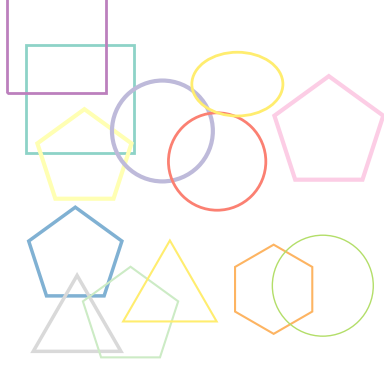[{"shape": "square", "thickness": 2, "radius": 0.71, "center": [0.208, 0.743]}, {"shape": "pentagon", "thickness": 3, "radius": 0.64, "center": [0.219, 0.588]}, {"shape": "circle", "thickness": 3, "radius": 0.65, "center": [0.422, 0.66]}, {"shape": "circle", "thickness": 2, "radius": 0.63, "center": [0.564, 0.58]}, {"shape": "pentagon", "thickness": 2.5, "radius": 0.64, "center": [0.196, 0.334]}, {"shape": "hexagon", "thickness": 1.5, "radius": 0.58, "center": [0.711, 0.249]}, {"shape": "circle", "thickness": 1, "radius": 0.66, "center": [0.838, 0.258]}, {"shape": "pentagon", "thickness": 3, "radius": 0.74, "center": [0.854, 0.654]}, {"shape": "triangle", "thickness": 2.5, "radius": 0.66, "center": [0.2, 0.153]}, {"shape": "square", "thickness": 2, "radius": 0.64, "center": [0.147, 0.886]}, {"shape": "pentagon", "thickness": 1.5, "radius": 0.65, "center": [0.339, 0.177]}, {"shape": "oval", "thickness": 2, "radius": 0.59, "center": [0.617, 0.782]}, {"shape": "triangle", "thickness": 1.5, "radius": 0.7, "center": [0.441, 0.235]}]